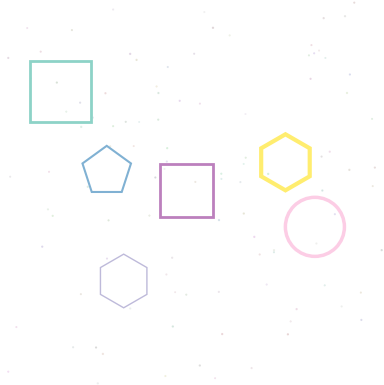[{"shape": "square", "thickness": 2, "radius": 0.4, "center": [0.157, 0.761]}, {"shape": "hexagon", "thickness": 1, "radius": 0.35, "center": [0.321, 0.27]}, {"shape": "pentagon", "thickness": 1.5, "radius": 0.33, "center": [0.277, 0.555]}, {"shape": "circle", "thickness": 2.5, "radius": 0.38, "center": [0.818, 0.411]}, {"shape": "square", "thickness": 2, "radius": 0.34, "center": [0.484, 0.506]}, {"shape": "hexagon", "thickness": 3, "radius": 0.36, "center": [0.741, 0.578]}]